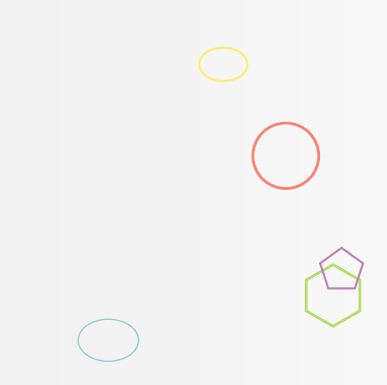[{"shape": "oval", "thickness": 1, "radius": 0.39, "center": [0.28, 0.116]}, {"shape": "circle", "thickness": 2, "radius": 0.42, "center": [0.738, 0.595]}, {"shape": "hexagon", "thickness": 2, "radius": 0.4, "center": [0.859, 0.233]}, {"shape": "pentagon", "thickness": 1.5, "radius": 0.29, "center": [0.882, 0.298]}, {"shape": "oval", "thickness": 1.5, "radius": 0.31, "center": [0.576, 0.833]}]